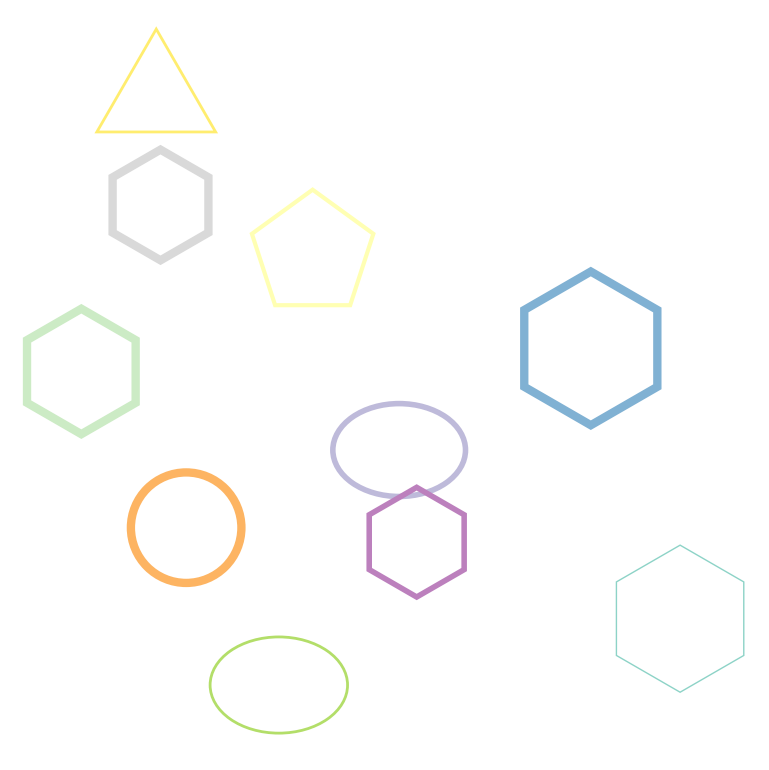[{"shape": "hexagon", "thickness": 0.5, "radius": 0.48, "center": [0.883, 0.197]}, {"shape": "pentagon", "thickness": 1.5, "radius": 0.41, "center": [0.406, 0.671]}, {"shape": "oval", "thickness": 2, "radius": 0.43, "center": [0.518, 0.416]}, {"shape": "hexagon", "thickness": 3, "radius": 0.5, "center": [0.767, 0.548]}, {"shape": "circle", "thickness": 3, "radius": 0.36, "center": [0.242, 0.315]}, {"shape": "oval", "thickness": 1, "radius": 0.45, "center": [0.362, 0.11]}, {"shape": "hexagon", "thickness": 3, "radius": 0.36, "center": [0.208, 0.734]}, {"shape": "hexagon", "thickness": 2, "radius": 0.36, "center": [0.541, 0.296]}, {"shape": "hexagon", "thickness": 3, "radius": 0.41, "center": [0.106, 0.518]}, {"shape": "triangle", "thickness": 1, "radius": 0.45, "center": [0.203, 0.873]}]